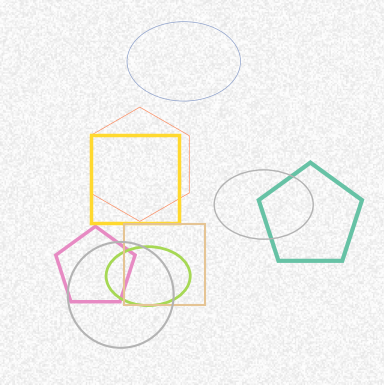[{"shape": "pentagon", "thickness": 3, "radius": 0.71, "center": [0.806, 0.437]}, {"shape": "hexagon", "thickness": 0.5, "radius": 0.74, "center": [0.363, 0.573]}, {"shape": "oval", "thickness": 0.5, "radius": 0.74, "center": [0.477, 0.841]}, {"shape": "pentagon", "thickness": 2.5, "radius": 0.54, "center": [0.248, 0.304]}, {"shape": "oval", "thickness": 2, "radius": 0.55, "center": [0.385, 0.283]}, {"shape": "square", "thickness": 2.5, "radius": 0.57, "center": [0.35, 0.536]}, {"shape": "square", "thickness": 1.5, "radius": 0.53, "center": [0.428, 0.312]}, {"shape": "oval", "thickness": 1, "radius": 0.64, "center": [0.685, 0.469]}, {"shape": "circle", "thickness": 1.5, "radius": 0.69, "center": [0.314, 0.234]}]